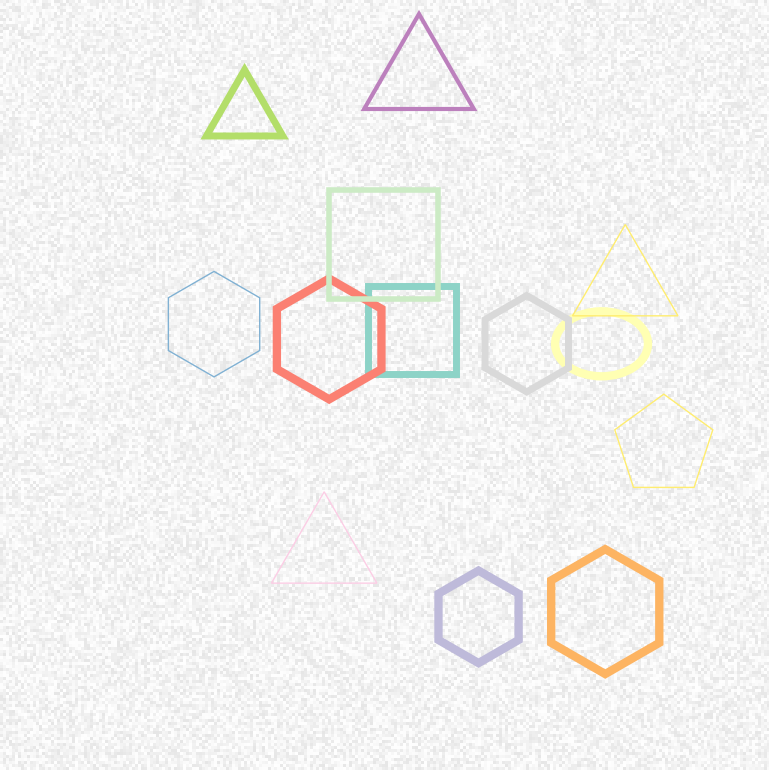[{"shape": "square", "thickness": 2.5, "radius": 0.29, "center": [0.535, 0.572]}, {"shape": "oval", "thickness": 3, "radius": 0.3, "center": [0.781, 0.553]}, {"shape": "hexagon", "thickness": 3, "radius": 0.3, "center": [0.621, 0.199]}, {"shape": "hexagon", "thickness": 3, "radius": 0.39, "center": [0.427, 0.56]}, {"shape": "hexagon", "thickness": 0.5, "radius": 0.34, "center": [0.278, 0.579]}, {"shape": "hexagon", "thickness": 3, "radius": 0.41, "center": [0.786, 0.206]}, {"shape": "triangle", "thickness": 2.5, "radius": 0.29, "center": [0.318, 0.852]}, {"shape": "triangle", "thickness": 0.5, "radius": 0.4, "center": [0.421, 0.282]}, {"shape": "hexagon", "thickness": 2.5, "radius": 0.31, "center": [0.684, 0.554]}, {"shape": "triangle", "thickness": 1.5, "radius": 0.41, "center": [0.544, 0.9]}, {"shape": "square", "thickness": 2, "radius": 0.35, "center": [0.498, 0.682]}, {"shape": "triangle", "thickness": 0.5, "radius": 0.4, "center": [0.812, 0.629]}, {"shape": "pentagon", "thickness": 0.5, "radius": 0.33, "center": [0.862, 0.421]}]